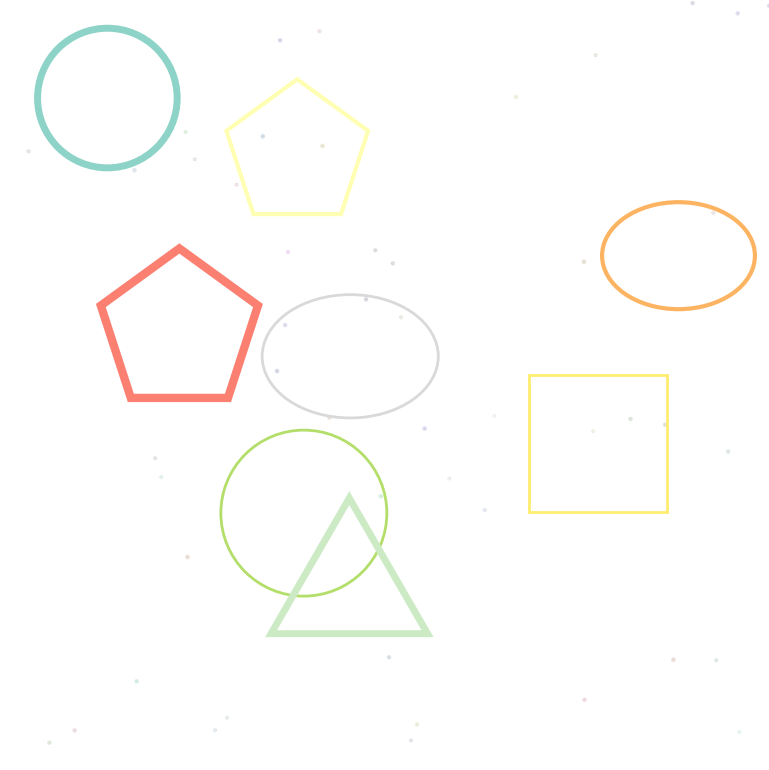[{"shape": "circle", "thickness": 2.5, "radius": 0.45, "center": [0.139, 0.873]}, {"shape": "pentagon", "thickness": 1.5, "radius": 0.48, "center": [0.386, 0.8]}, {"shape": "pentagon", "thickness": 3, "radius": 0.54, "center": [0.233, 0.57]}, {"shape": "oval", "thickness": 1.5, "radius": 0.5, "center": [0.881, 0.668]}, {"shape": "circle", "thickness": 1, "radius": 0.54, "center": [0.395, 0.334]}, {"shape": "oval", "thickness": 1, "radius": 0.57, "center": [0.455, 0.537]}, {"shape": "triangle", "thickness": 2.5, "radius": 0.59, "center": [0.454, 0.236]}, {"shape": "square", "thickness": 1, "radius": 0.45, "center": [0.777, 0.424]}]